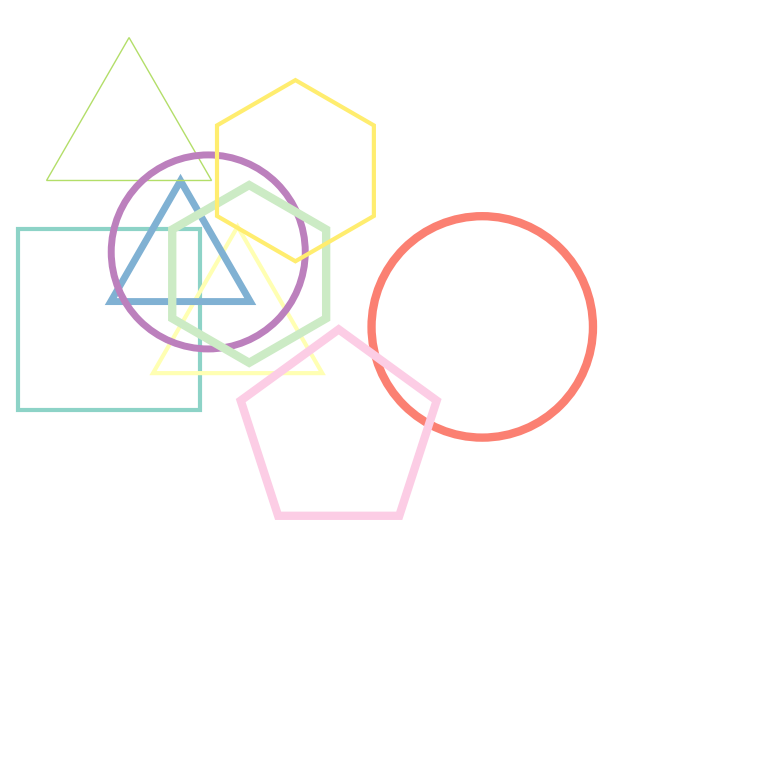[{"shape": "square", "thickness": 1.5, "radius": 0.59, "center": [0.142, 0.585]}, {"shape": "triangle", "thickness": 1.5, "radius": 0.63, "center": [0.309, 0.579]}, {"shape": "circle", "thickness": 3, "radius": 0.72, "center": [0.626, 0.575]}, {"shape": "triangle", "thickness": 2.5, "radius": 0.52, "center": [0.234, 0.661]}, {"shape": "triangle", "thickness": 0.5, "radius": 0.62, "center": [0.168, 0.827]}, {"shape": "pentagon", "thickness": 3, "radius": 0.67, "center": [0.44, 0.438]}, {"shape": "circle", "thickness": 2.5, "radius": 0.63, "center": [0.27, 0.673]}, {"shape": "hexagon", "thickness": 3, "radius": 0.58, "center": [0.324, 0.644]}, {"shape": "hexagon", "thickness": 1.5, "radius": 0.59, "center": [0.384, 0.778]}]